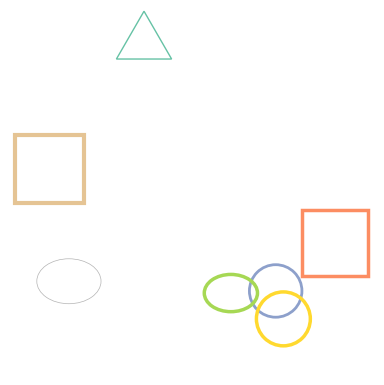[{"shape": "triangle", "thickness": 1, "radius": 0.41, "center": [0.374, 0.888]}, {"shape": "square", "thickness": 2.5, "radius": 0.42, "center": [0.871, 0.369]}, {"shape": "circle", "thickness": 2, "radius": 0.34, "center": [0.716, 0.244]}, {"shape": "oval", "thickness": 2.5, "radius": 0.35, "center": [0.6, 0.239]}, {"shape": "circle", "thickness": 2.5, "radius": 0.35, "center": [0.736, 0.172]}, {"shape": "square", "thickness": 3, "radius": 0.44, "center": [0.129, 0.561]}, {"shape": "oval", "thickness": 0.5, "radius": 0.42, "center": [0.179, 0.269]}]